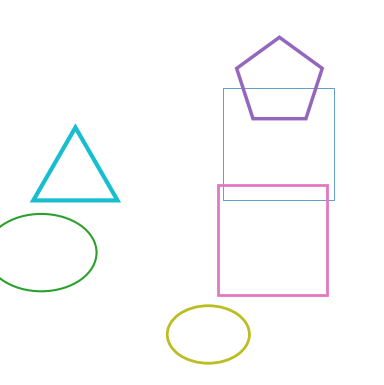[{"shape": "square", "thickness": 0.5, "radius": 0.72, "center": [0.724, 0.626]}, {"shape": "oval", "thickness": 1.5, "radius": 0.72, "center": [0.107, 0.344]}, {"shape": "pentagon", "thickness": 2.5, "radius": 0.58, "center": [0.726, 0.786]}, {"shape": "square", "thickness": 2, "radius": 0.71, "center": [0.708, 0.377]}, {"shape": "oval", "thickness": 2, "radius": 0.53, "center": [0.541, 0.131]}, {"shape": "triangle", "thickness": 3, "radius": 0.63, "center": [0.196, 0.543]}]